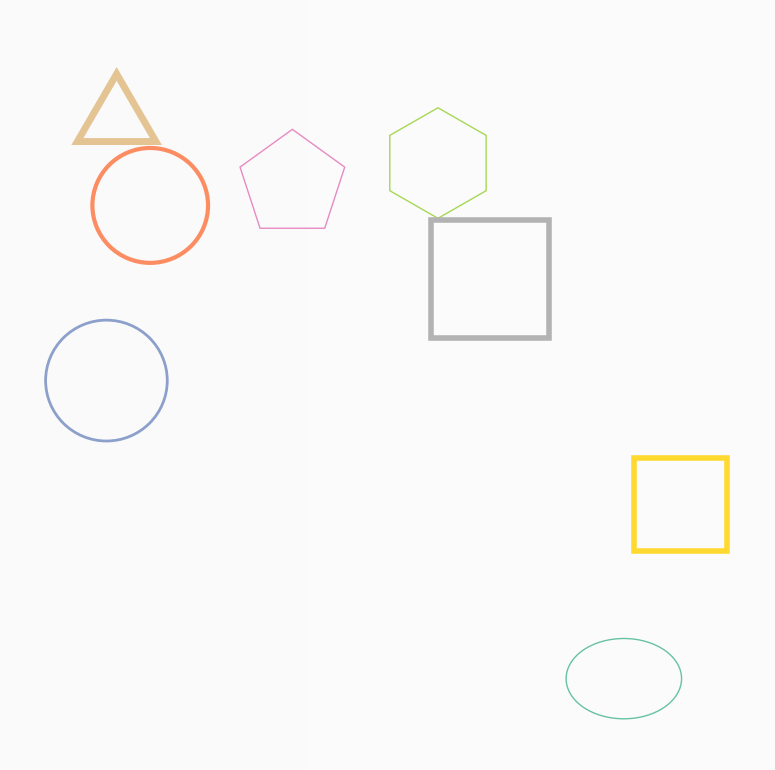[{"shape": "oval", "thickness": 0.5, "radius": 0.37, "center": [0.805, 0.119]}, {"shape": "circle", "thickness": 1.5, "radius": 0.37, "center": [0.194, 0.733]}, {"shape": "circle", "thickness": 1, "radius": 0.39, "center": [0.137, 0.506]}, {"shape": "pentagon", "thickness": 0.5, "radius": 0.36, "center": [0.377, 0.761]}, {"shape": "hexagon", "thickness": 0.5, "radius": 0.36, "center": [0.565, 0.788]}, {"shape": "square", "thickness": 2, "radius": 0.3, "center": [0.879, 0.345]}, {"shape": "triangle", "thickness": 2.5, "radius": 0.29, "center": [0.15, 0.845]}, {"shape": "square", "thickness": 2, "radius": 0.38, "center": [0.632, 0.637]}]